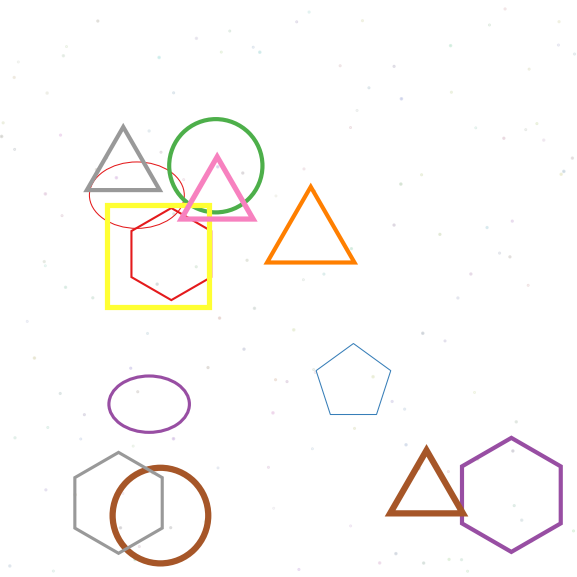[{"shape": "hexagon", "thickness": 1, "radius": 0.4, "center": [0.297, 0.559]}, {"shape": "oval", "thickness": 0.5, "radius": 0.41, "center": [0.237, 0.661]}, {"shape": "pentagon", "thickness": 0.5, "radius": 0.34, "center": [0.612, 0.336]}, {"shape": "circle", "thickness": 2, "radius": 0.4, "center": [0.374, 0.712]}, {"shape": "oval", "thickness": 1.5, "radius": 0.35, "center": [0.258, 0.299]}, {"shape": "hexagon", "thickness": 2, "radius": 0.49, "center": [0.885, 0.142]}, {"shape": "triangle", "thickness": 2, "radius": 0.44, "center": [0.538, 0.588]}, {"shape": "square", "thickness": 2.5, "radius": 0.44, "center": [0.273, 0.556]}, {"shape": "circle", "thickness": 3, "radius": 0.41, "center": [0.278, 0.106]}, {"shape": "triangle", "thickness": 3, "radius": 0.36, "center": [0.739, 0.147]}, {"shape": "triangle", "thickness": 2.5, "radius": 0.36, "center": [0.376, 0.656]}, {"shape": "hexagon", "thickness": 1.5, "radius": 0.44, "center": [0.205, 0.128]}, {"shape": "triangle", "thickness": 2, "radius": 0.36, "center": [0.213, 0.706]}]